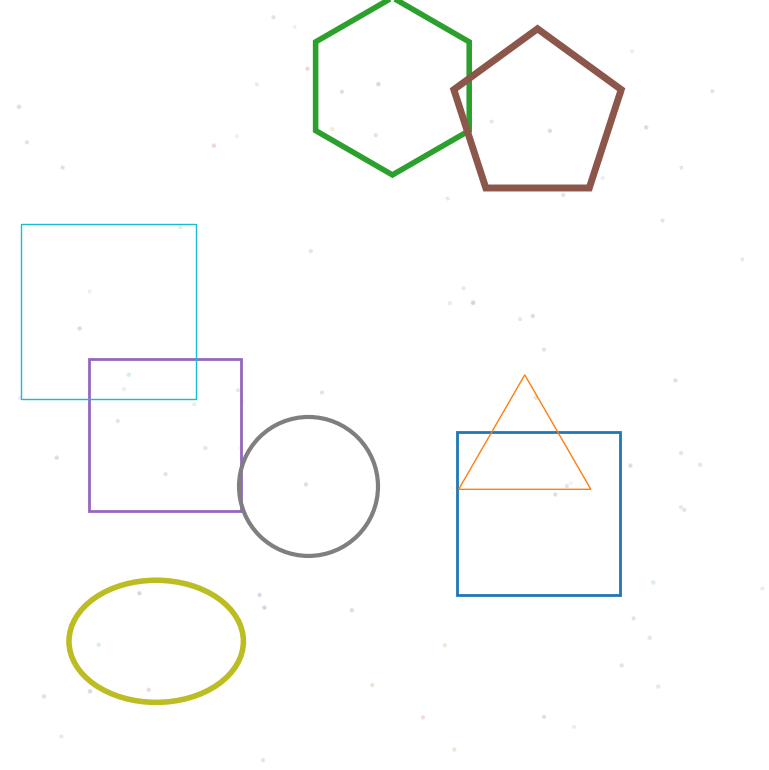[{"shape": "square", "thickness": 1, "radius": 0.53, "center": [0.699, 0.333]}, {"shape": "triangle", "thickness": 0.5, "radius": 0.5, "center": [0.682, 0.414]}, {"shape": "hexagon", "thickness": 2, "radius": 0.58, "center": [0.51, 0.888]}, {"shape": "square", "thickness": 1, "radius": 0.49, "center": [0.215, 0.435]}, {"shape": "pentagon", "thickness": 2.5, "radius": 0.57, "center": [0.698, 0.848]}, {"shape": "circle", "thickness": 1.5, "radius": 0.45, "center": [0.401, 0.368]}, {"shape": "oval", "thickness": 2, "radius": 0.57, "center": [0.203, 0.167]}, {"shape": "square", "thickness": 0.5, "radius": 0.57, "center": [0.141, 0.596]}]